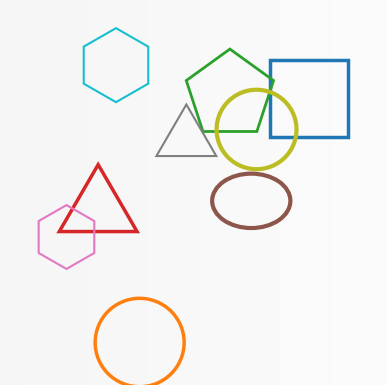[{"shape": "square", "thickness": 2.5, "radius": 0.5, "center": [0.797, 0.744]}, {"shape": "circle", "thickness": 2.5, "radius": 0.57, "center": [0.36, 0.11]}, {"shape": "pentagon", "thickness": 2, "radius": 0.59, "center": [0.593, 0.754]}, {"shape": "triangle", "thickness": 2.5, "radius": 0.58, "center": [0.253, 0.456]}, {"shape": "oval", "thickness": 3, "radius": 0.5, "center": [0.648, 0.478]}, {"shape": "hexagon", "thickness": 1.5, "radius": 0.41, "center": [0.172, 0.384]}, {"shape": "triangle", "thickness": 1.5, "radius": 0.45, "center": [0.481, 0.639]}, {"shape": "circle", "thickness": 3, "radius": 0.52, "center": [0.662, 0.664]}, {"shape": "hexagon", "thickness": 1.5, "radius": 0.48, "center": [0.299, 0.831]}]